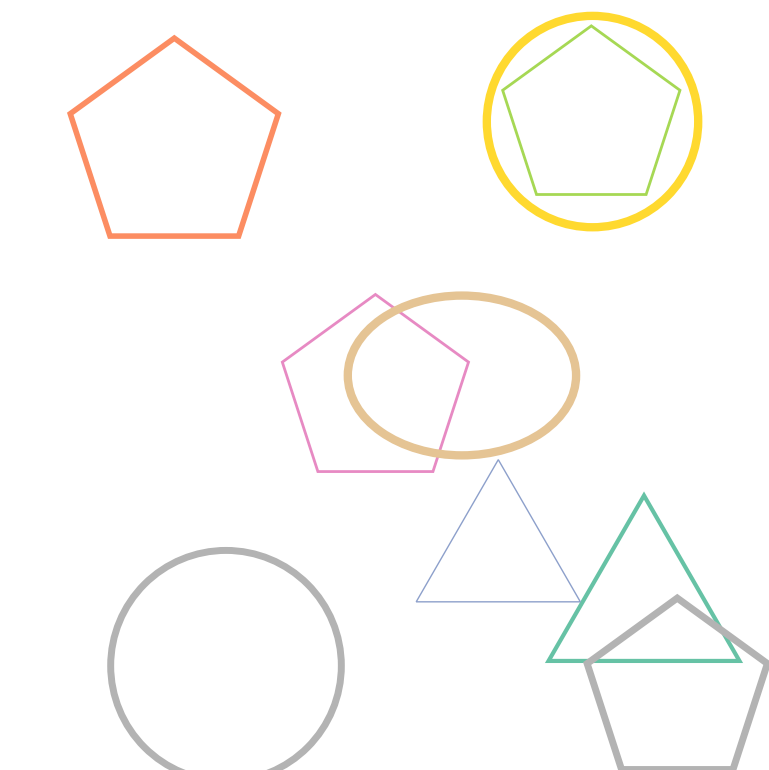[{"shape": "triangle", "thickness": 1.5, "radius": 0.72, "center": [0.836, 0.213]}, {"shape": "pentagon", "thickness": 2, "radius": 0.71, "center": [0.226, 0.808]}, {"shape": "triangle", "thickness": 0.5, "radius": 0.62, "center": [0.647, 0.28]}, {"shape": "pentagon", "thickness": 1, "radius": 0.64, "center": [0.488, 0.49]}, {"shape": "pentagon", "thickness": 1, "radius": 0.61, "center": [0.768, 0.845]}, {"shape": "circle", "thickness": 3, "radius": 0.69, "center": [0.769, 0.842]}, {"shape": "oval", "thickness": 3, "radius": 0.74, "center": [0.6, 0.512]}, {"shape": "pentagon", "thickness": 2.5, "radius": 0.62, "center": [0.88, 0.1]}, {"shape": "circle", "thickness": 2.5, "radius": 0.75, "center": [0.294, 0.135]}]